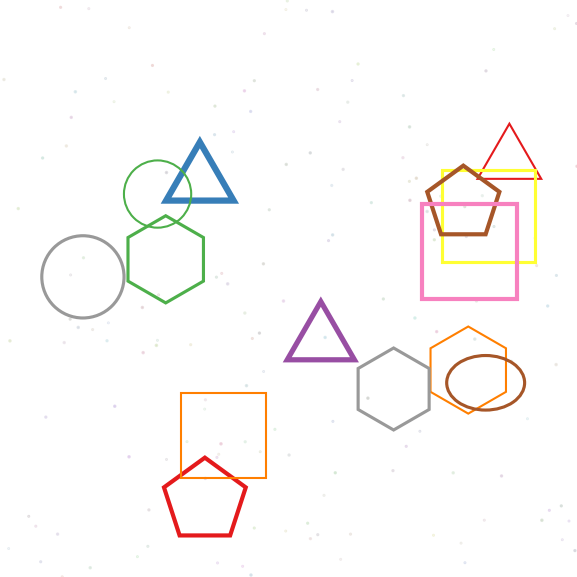[{"shape": "pentagon", "thickness": 2, "radius": 0.37, "center": [0.355, 0.132]}, {"shape": "triangle", "thickness": 1, "radius": 0.32, "center": [0.882, 0.721]}, {"shape": "triangle", "thickness": 3, "radius": 0.34, "center": [0.346, 0.686]}, {"shape": "circle", "thickness": 1, "radius": 0.29, "center": [0.273, 0.663]}, {"shape": "hexagon", "thickness": 1.5, "radius": 0.38, "center": [0.287, 0.55]}, {"shape": "triangle", "thickness": 2.5, "radius": 0.34, "center": [0.556, 0.41]}, {"shape": "hexagon", "thickness": 1, "radius": 0.38, "center": [0.811, 0.358]}, {"shape": "square", "thickness": 1, "radius": 0.37, "center": [0.387, 0.245]}, {"shape": "square", "thickness": 1.5, "radius": 0.4, "center": [0.846, 0.625]}, {"shape": "pentagon", "thickness": 2, "radius": 0.33, "center": [0.802, 0.647]}, {"shape": "oval", "thickness": 1.5, "radius": 0.34, "center": [0.841, 0.336]}, {"shape": "square", "thickness": 2, "radius": 0.41, "center": [0.813, 0.564]}, {"shape": "circle", "thickness": 1.5, "radius": 0.36, "center": [0.144, 0.52]}, {"shape": "hexagon", "thickness": 1.5, "radius": 0.35, "center": [0.682, 0.326]}]